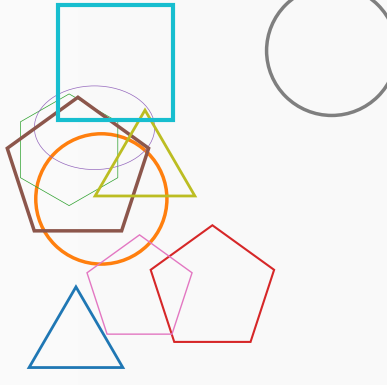[{"shape": "triangle", "thickness": 2, "radius": 0.7, "center": [0.196, 0.115]}, {"shape": "circle", "thickness": 2.5, "radius": 0.85, "center": [0.262, 0.483]}, {"shape": "hexagon", "thickness": 0.5, "radius": 0.73, "center": [0.178, 0.611]}, {"shape": "pentagon", "thickness": 1.5, "radius": 0.84, "center": [0.548, 0.247]}, {"shape": "oval", "thickness": 0.5, "radius": 0.78, "center": [0.244, 0.668]}, {"shape": "pentagon", "thickness": 2.5, "radius": 0.96, "center": [0.201, 0.556]}, {"shape": "pentagon", "thickness": 1, "radius": 0.71, "center": [0.36, 0.247]}, {"shape": "circle", "thickness": 2.5, "radius": 0.84, "center": [0.856, 0.868]}, {"shape": "triangle", "thickness": 2, "radius": 0.74, "center": [0.374, 0.565]}, {"shape": "square", "thickness": 3, "radius": 0.74, "center": [0.299, 0.838]}]